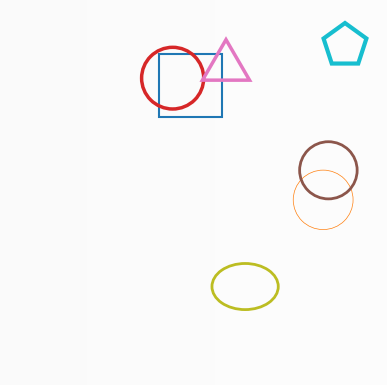[{"shape": "square", "thickness": 1.5, "radius": 0.41, "center": [0.492, 0.778]}, {"shape": "circle", "thickness": 0.5, "radius": 0.39, "center": [0.834, 0.481]}, {"shape": "circle", "thickness": 2.5, "radius": 0.4, "center": [0.446, 0.797]}, {"shape": "circle", "thickness": 2, "radius": 0.37, "center": [0.847, 0.558]}, {"shape": "triangle", "thickness": 2.5, "radius": 0.35, "center": [0.583, 0.827]}, {"shape": "oval", "thickness": 2, "radius": 0.43, "center": [0.633, 0.256]}, {"shape": "pentagon", "thickness": 3, "radius": 0.29, "center": [0.89, 0.882]}]